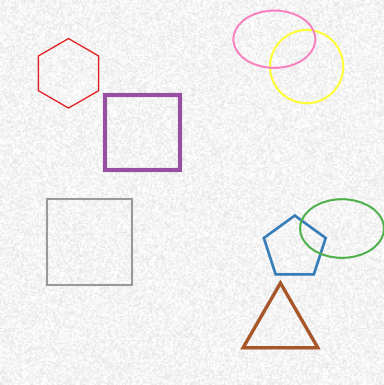[{"shape": "hexagon", "thickness": 1, "radius": 0.45, "center": [0.178, 0.81]}, {"shape": "pentagon", "thickness": 2, "radius": 0.42, "center": [0.766, 0.356]}, {"shape": "oval", "thickness": 1.5, "radius": 0.54, "center": [0.888, 0.406]}, {"shape": "square", "thickness": 3, "radius": 0.49, "center": [0.37, 0.656]}, {"shape": "circle", "thickness": 1.5, "radius": 0.48, "center": [0.796, 0.827]}, {"shape": "triangle", "thickness": 2.5, "radius": 0.56, "center": [0.728, 0.153]}, {"shape": "oval", "thickness": 1.5, "radius": 0.53, "center": [0.713, 0.898]}, {"shape": "square", "thickness": 1.5, "radius": 0.55, "center": [0.232, 0.371]}]